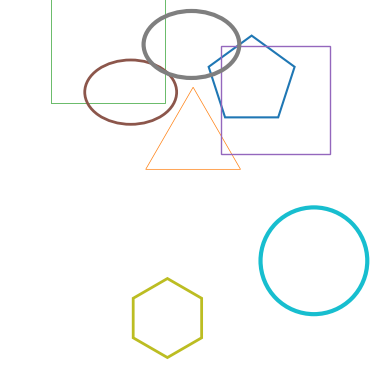[{"shape": "pentagon", "thickness": 1.5, "radius": 0.59, "center": [0.654, 0.79]}, {"shape": "triangle", "thickness": 0.5, "radius": 0.71, "center": [0.502, 0.631]}, {"shape": "square", "thickness": 0.5, "radius": 0.74, "center": [0.281, 0.882]}, {"shape": "square", "thickness": 1, "radius": 0.71, "center": [0.716, 0.741]}, {"shape": "oval", "thickness": 2, "radius": 0.6, "center": [0.339, 0.761]}, {"shape": "oval", "thickness": 3, "radius": 0.62, "center": [0.497, 0.885]}, {"shape": "hexagon", "thickness": 2, "radius": 0.51, "center": [0.435, 0.174]}, {"shape": "circle", "thickness": 3, "radius": 0.69, "center": [0.815, 0.323]}]